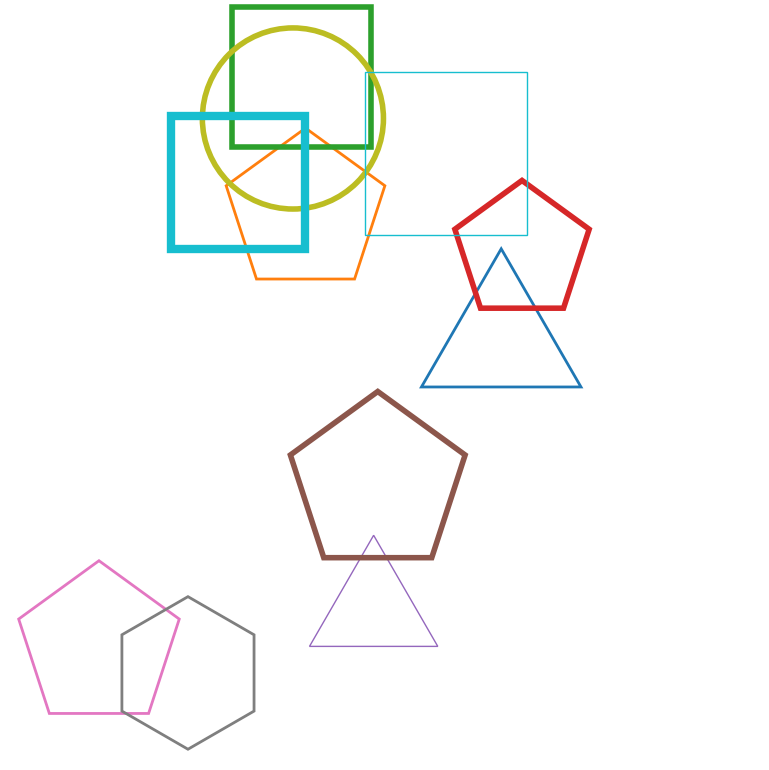[{"shape": "triangle", "thickness": 1, "radius": 0.6, "center": [0.651, 0.557]}, {"shape": "pentagon", "thickness": 1, "radius": 0.54, "center": [0.397, 0.725]}, {"shape": "square", "thickness": 2, "radius": 0.45, "center": [0.391, 0.9]}, {"shape": "pentagon", "thickness": 2, "radius": 0.46, "center": [0.678, 0.674]}, {"shape": "triangle", "thickness": 0.5, "radius": 0.48, "center": [0.485, 0.209]}, {"shape": "pentagon", "thickness": 2, "radius": 0.6, "center": [0.491, 0.372]}, {"shape": "pentagon", "thickness": 1, "radius": 0.55, "center": [0.129, 0.162]}, {"shape": "hexagon", "thickness": 1, "radius": 0.5, "center": [0.244, 0.126]}, {"shape": "circle", "thickness": 2, "radius": 0.59, "center": [0.38, 0.846]}, {"shape": "square", "thickness": 0.5, "radius": 0.53, "center": [0.579, 0.801]}, {"shape": "square", "thickness": 3, "radius": 0.43, "center": [0.309, 0.763]}]